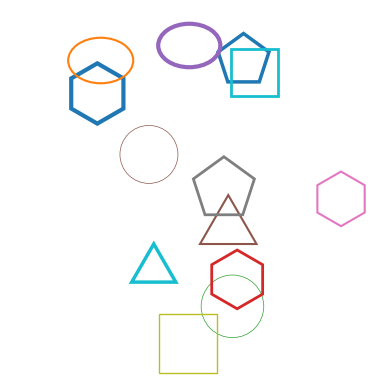[{"shape": "hexagon", "thickness": 3, "radius": 0.39, "center": [0.253, 0.757]}, {"shape": "pentagon", "thickness": 2.5, "radius": 0.35, "center": [0.633, 0.843]}, {"shape": "oval", "thickness": 1.5, "radius": 0.42, "center": [0.262, 0.843]}, {"shape": "circle", "thickness": 0.5, "radius": 0.41, "center": [0.604, 0.204]}, {"shape": "hexagon", "thickness": 2, "radius": 0.38, "center": [0.616, 0.274]}, {"shape": "oval", "thickness": 3, "radius": 0.4, "center": [0.492, 0.882]}, {"shape": "triangle", "thickness": 1.5, "radius": 0.42, "center": [0.593, 0.409]}, {"shape": "circle", "thickness": 0.5, "radius": 0.38, "center": [0.387, 0.599]}, {"shape": "hexagon", "thickness": 1.5, "radius": 0.35, "center": [0.886, 0.483]}, {"shape": "pentagon", "thickness": 2, "radius": 0.42, "center": [0.581, 0.51]}, {"shape": "square", "thickness": 1, "radius": 0.38, "center": [0.489, 0.108]}, {"shape": "triangle", "thickness": 2.5, "radius": 0.33, "center": [0.399, 0.3]}, {"shape": "square", "thickness": 2, "radius": 0.31, "center": [0.661, 0.812]}]